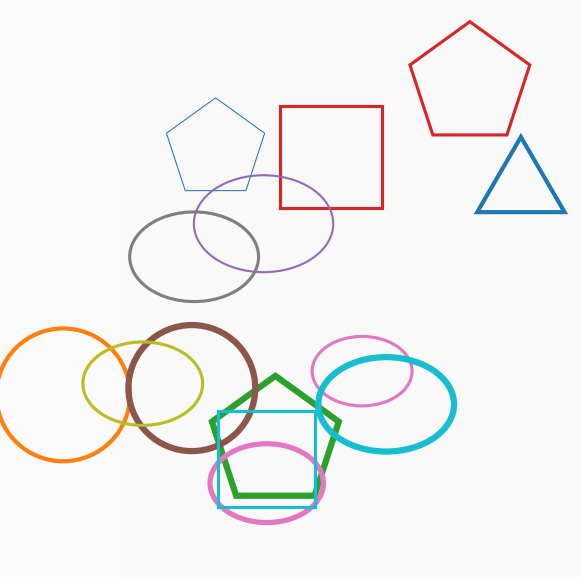[{"shape": "triangle", "thickness": 2, "radius": 0.43, "center": [0.896, 0.675]}, {"shape": "pentagon", "thickness": 0.5, "radius": 0.44, "center": [0.371, 0.741]}, {"shape": "circle", "thickness": 2, "radius": 0.57, "center": [0.109, 0.315]}, {"shape": "pentagon", "thickness": 3, "radius": 0.57, "center": [0.474, 0.234]}, {"shape": "pentagon", "thickness": 1.5, "radius": 0.54, "center": [0.808, 0.853]}, {"shape": "square", "thickness": 1.5, "radius": 0.44, "center": [0.569, 0.727]}, {"shape": "oval", "thickness": 1, "radius": 0.6, "center": [0.453, 0.612]}, {"shape": "circle", "thickness": 3, "radius": 0.55, "center": [0.33, 0.327]}, {"shape": "oval", "thickness": 2.5, "radius": 0.49, "center": [0.459, 0.163]}, {"shape": "oval", "thickness": 1.5, "radius": 0.43, "center": [0.623, 0.356]}, {"shape": "oval", "thickness": 1.5, "radius": 0.55, "center": [0.334, 0.555]}, {"shape": "oval", "thickness": 1.5, "radius": 0.52, "center": [0.246, 0.335]}, {"shape": "square", "thickness": 1.5, "radius": 0.42, "center": [0.459, 0.204]}, {"shape": "oval", "thickness": 3, "radius": 0.58, "center": [0.664, 0.299]}]